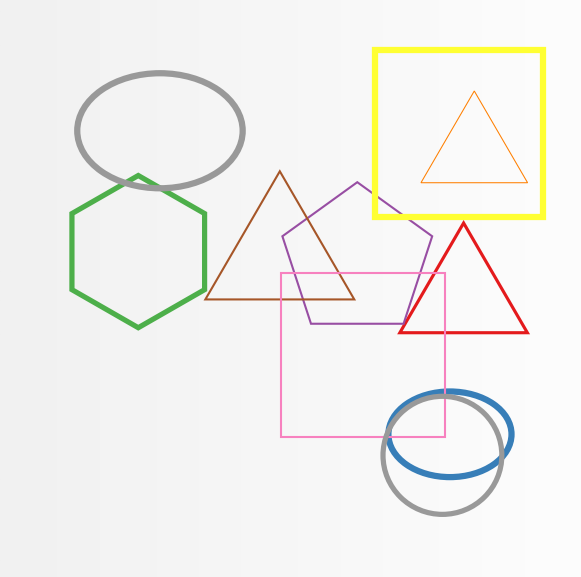[{"shape": "triangle", "thickness": 1.5, "radius": 0.63, "center": [0.798, 0.486]}, {"shape": "oval", "thickness": 3, "radius": 0.53, "center": [0.774, 0.247]}, {"shape": "hexagon", "thickness": 2.5, "radius": 0.66, "center": [0.238, 0.563]}, {"shape": "pentagon", "thickness": 1, "radius": 0.68, "center": [0.615, 0.548]}, {"shape": "triangle", "thickness": 0.5, "radius": 0.53, "center": [0.816, 0.736]}, {"shape": "square", "thickness": 3, "radius": 0.72, "center": [0.79, 0.768]}, {"shape": "triangle", "thickness": 1, "radius": 0.74, "center": [0.481, 0.555]}, {"shape": "square", "thickness": 1, "radius": 0.71, "center": [0.625, 0.384]}, {"shape": "circle", "thickness": 2.5, "radius": 0.51, "center": [0.761, 0.211]}, {"shape": "oval", "thickness": 3, "radius": 0.71, "center": [0.275, 0.773]}]